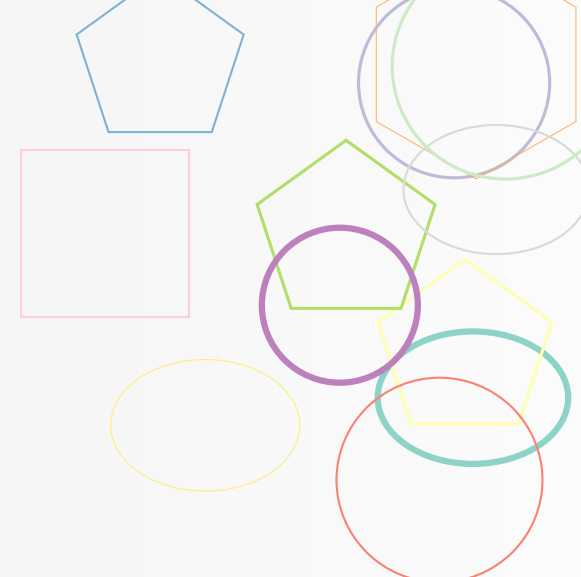[{"shape": "oval", "thickness": 3, "radius": 0.82, "center": [0.814, 0.311]}, {"shape": "pentagon", "thickness": 1.5, "radius": 0.79, "center": [0.8, 0.393]}, {"shape": "circle", "thickness": 1.5, "radius": 0.82, "center": [0.781, 0.856]}, {"shape": "circle", "thickness": 1, "radius": 0.89, "center": [0.756, 0.168]}, {"shape": "pentagon", "thickness": 1, "radius": 0.76, "center": [0.276, 0.893]}, {"shape": "hexagon", "thickness": 0.5, "radius": 0.99, "center": [0.819, 0.888]}, {"shape": "pentagon", "thickness": 1.5, "radius": 0.8, "center": [0.595, 0.595]}, {"shape": "square", "thickness": 1, "radius": 0.72, "center": [0.181, 0.594]}, {"shape": "oval", "thickness": 1, "radius": 0.8, "center": [0.854, 0.671]}, {"shape": "circle", "thickness": 3, "radius": 0.67, "center": [0.585, 0.471]}, {"shape": "circle", "thickness": 1.5, "radius": 0.98, "center": [0.87, 0.884]}, {"shape": "oval", "thickness": 0.5, "radius": 0.81, "center": [0.353, 0.263]}]